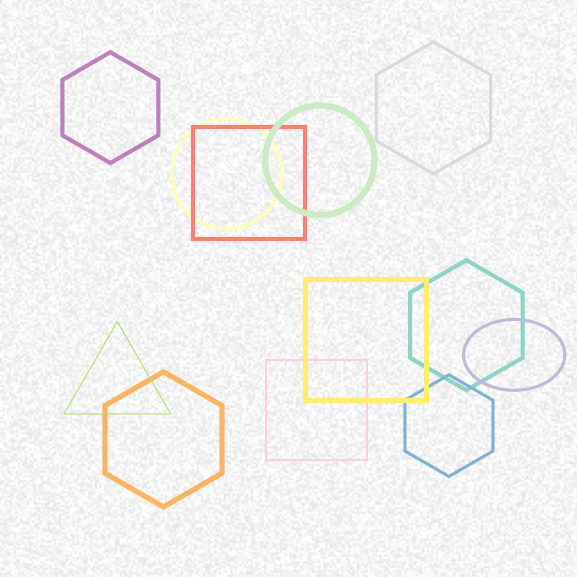[{"shape": "hexagon", "thickness": 2, "radius": 0.56, "center": [0.808, 0.436]}, {"shape": "circle", "thickness": 1.5, "radius": 0.48, "center": [0.393, 0.698]}, {"shape": "oval", "thickness": 1.5, "radius": 0.44, "center": [0.89, 0.385]}, {"shape": "square", "thickness": 2, "radius": 0.49, "center": [0.431, 0.682]}, {"shape": "hexagon", "thickness": 1.5, "radius": 0.44, "center": [0.777, 0.262]}, {"shape": "hexagon", "thickness": 2.5, "radius": 0.59, "center": [0.283, 0.238]}, {"shape": "triangle", "thickness": 0.5, "radius": 0.53, "center": [0.203, 0.336]}, {"shape": "square", "thickness": 1, "radius": 0.44, "center": [0.549, 0.289]}, {"shape": "hexagon", "thickness": 1.5, "radius": 0.57, "center": [0.751, 0.812]}, {"shape": "hexagon", "thickness": 2, "radius": 0.48, "center": [0.191, 0.813]}, {"shape": "circle", "thickness": 3, "radius": 0.47, "center": [0.554, 0.722]}, {"shape": "square", "thickness": 2.5, "radius": 0.52, "center": [0.633, 0.412]}]